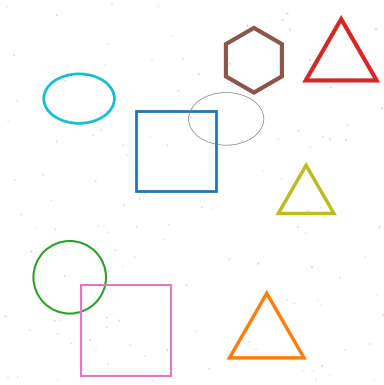[{"shape": "square", "thickness": 2, "radius": 0.52, "center": [0.458, 0.608]}, {"shape": "triangle", "thickness": 2.5, "radius": 0.56, "center": [0.693, 0.126]}, {"shape": "circle", "thickness": 1.5, "radius": 0.47, "center": [0.181, 0.28]}, {"shape": "triangle", "thickness": 3, "radius": 0.53, "center": [0.886, 0.844]}, {"shape": "hexagon", "thickness": 3, "radius": 0.42, "center": [0.66, 0.844]}, {"shape": "square", "thickness": 1.5, "radius": 0.59, "center": [0.328, 0.141]}, {"shape": "oval", "thickness": 0.5, "radius": 0.49, "center": [0.588, 0.691]}, {"shape": "triangle", "thickness": 2.5, "radius": 0.42, "center": [0.795, 0.487]}, {"shape": "oval", "thickness": 2, "radius": 0.46, "center": [0.205, 0.744]}]